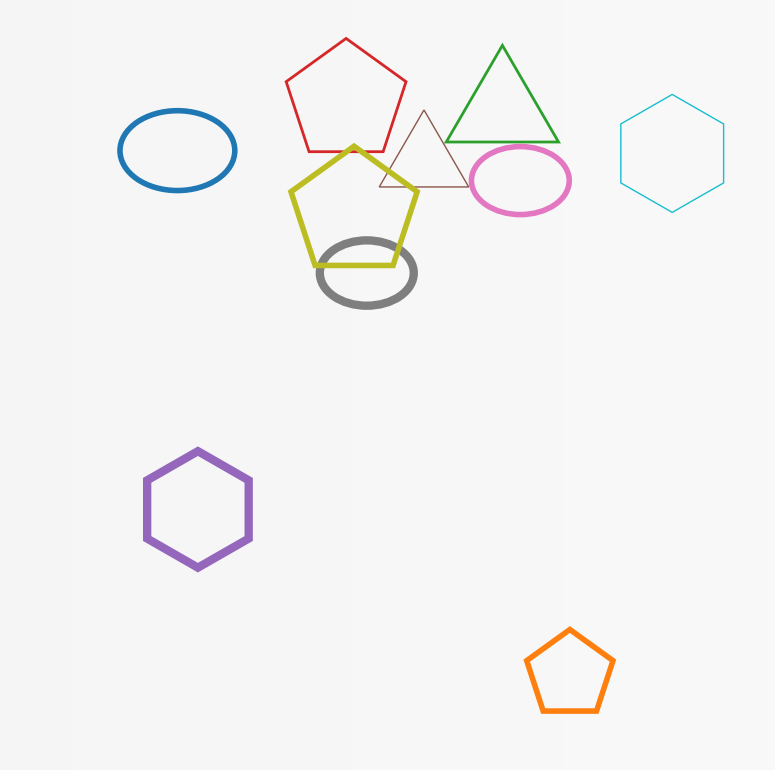[{"shape": "oval", "thickness": 2, "radius": 0.37, "center": [0.229, 0.804]}, {"shape": "pentagon", "thickness": 2, "radius": 0.29, "center": [0.735, 0.124]}, {"shape": "triangle", "thickness": 1, "radius": 0.42, "center": [0.648, 0.857]}, {"shape": "pentagon", "thickness": 1, "radius": 0.41, "center": [0.447, 0.869]}, {"shape": "hexagon", "thickness": 3, "radius": 0.38, "center": [0.255, 0.338]}, {"shape": "triangle", "thickness": 0.5, "radius": 0.33, "center": [0.547, 0.791]}, {"shape": "oval", "thickness": 2, "radius": 0.32, "center": [0.671, 0.765]}, {"shape": "oval", "thickness": 3, "radius": 0.3, "center": [0.473, 0.645]}, {"shape": "pentagon", "thickness": 2, "radius": 0.43, "center": [0.457, 0.724]}, {"shape": "hexagon", "thickness": 0.5, "radius": 0.38, "center": [0.867, 0.801]}]